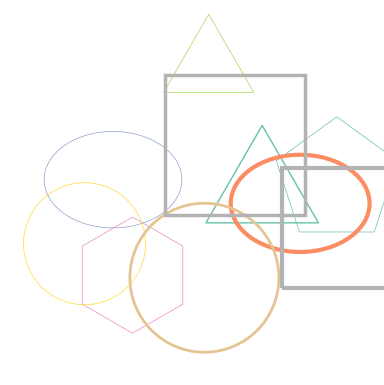[{"shape": "triangle", "thickness": 1, "radius": 0.84, "center": [0.681, 0.506]}, {"shape": "pentagon", "thickness": 0.5, "radius": 0.83, "center": [0.875, 0.531]}, {"shape": "oval", "thickness": 3, "radius": 0.9, "center": [0.78, 0.472]}, {"shape": "oval", "thickness": 0.5, "radius": 0.89, "center": [0.294, 0.533]}, {"shape": "hexagon", "thickness": 0.5, "radius": 0.75, "center": [0.344, 0.285]}, {"shape": "triangle", "thickness": 0.5, "radius": 0.68, "center": [0.542, 0.828]}, {"shape": "circle", "thickness": 0.5, "radius": 0.79, "center": [0.22, 0.367]}, {"shape": "circle", "thickness": 2, "radius": 0.97, "center": [0.531, 0.279]}, {"shape": "square", "thickness": 3, "radius": 0.78, "center": [0.888, 0.408]}, {"shape": "square", "thickness": 2.5, "radius": 0.91, "center": [0.61, 0.623]}]